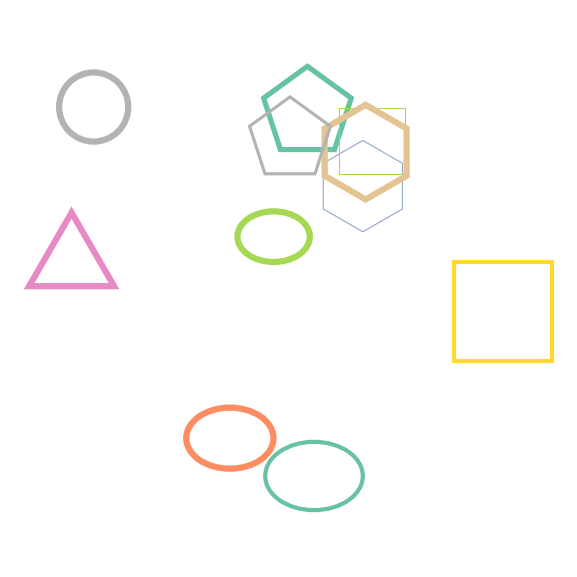[{"shape": "oval", "thickness": 2, "radius": 0.42, "center": [0.544, 0.175]}, {"shape": "pentagon", "thickness": 2.5, "radius": 0.4, "center": [0.532, 0.805]}, {"shape": "oval", "thickness": 3, "radius": 0.38, "center": [0.398, 0.24]}, {"shape": "hexagon", "thickness": 0.5, "radius": 0.4, "center": [0.628, 0.677]}, {"shape": "triangle", "thickness": 3, "radius": 0.42, "center": [0.124, 0.546]}, {"shape": "square", "thickness": 0.5, "radius": 0.29, "center": [0.644, 0.755]}, {"shape": "oval", "thickness": 3, "radius": 0.31, "center": [0.474, 0.589]}, {"shape": "square", "thickness": 2, "radius": 0.43, "center": [0.871, 0.46]}, {"shape": "hexagon", "thickness": 3, "radius": 0.41, "center": [0.633, 0.736]}, {"shape": "pentagon", "thickness": 1.5, "radius": 0.37, "center": [0.502, 0.758]}, {"shape": "circle", "thickness": 3, "radius": 0.3, "center": [0.162, 0.814]}]